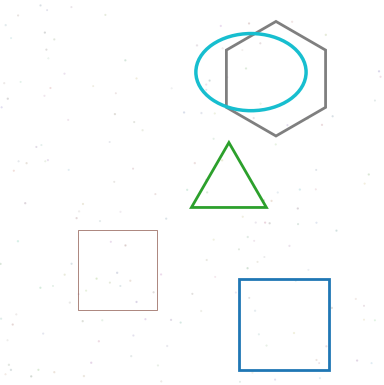[{"shape": "square", "thickness": 2, "radius": 0.59, "center": [0.738, 0.157]}, {"shape": "triangle", "thickness": 2, "radius": 0.56, "center": [0.595, 0.517]}, {"shape": "square", "thickness": 0.5, "radius": 0.52, "center": [0.306, 0.298]}, {"shape": "hexagon", "thickness": 2, "radius": 0.74, "center": [0.717, 0.796]}, {"shape": "oval", "thickness": 2.5, "radius": 0.72, "center": [0.652, 0.813]}]